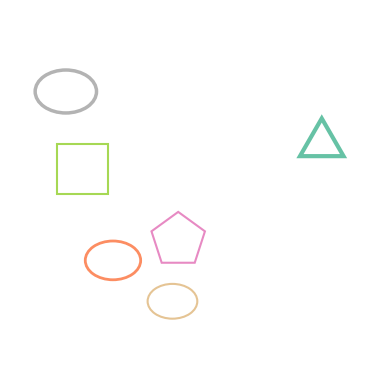[{"shape": "triangle", "thickness": 3, "radius": 0.33, "center": [0.836, 0.627]}, {"shape": "oval", "thickness": 2, "radius": 0.36, "center": [0.293, 0.324]}, {"shape": "pentagon", "thickness": 1.5, "radius": 0.36, "center": [0.463, 0.377]}, {"shape": "square", "thickness": 1.5, "radius": 0.33, "center": [0.214, 0.561]}, {"shape": "oval", "thickness": 1.5, "radius": 0.32, "center": [0.448, 0.217]}, {"shape": "oval", "thickness": 2.5, "radius": 0.4, "center": [0.171, 0.762]}]